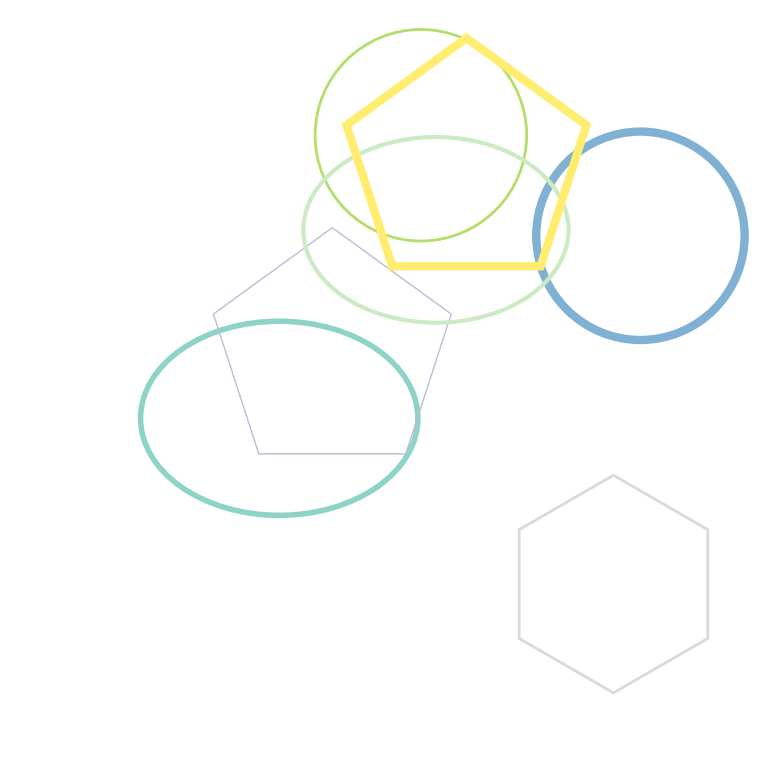[{"shape": "oval", "thickness": 2, "radius": 0.9, "center": [0.363, 0.457]}, {"shape": "pentagon", "thickness": 0.5, "radius": 0.81, "center": [0.432, 0.542]}, {"shape": "circle", "thickness": 3, "radius": 0.68, "center": [0.832, 0.694]}, {"shape": "circle", "thickness": 1, "radius": 0.69, "center": [0.547, 0.824]}, {"shape": "hexagon", "thickness": 1, "radius": 0.71, "center": [0.797, 0.242]}, {"shape": "oval", "thickness": 1.5, "radius": 0.86, "center": [0.566, 0.701]}, {"shape": "pentagon", "thickness": 3, "radius": 0.82, "center": [0.606, 0.787]}]